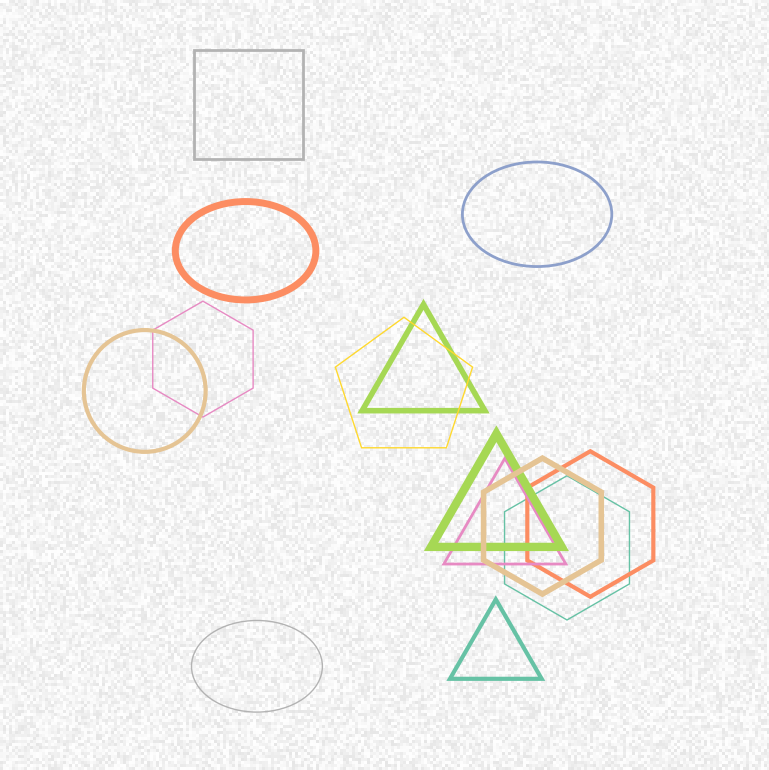[{"shape": "triangle", "thickness": 1.5, "radius": 0.34, "center": [0.644, 0.153]}, {"shape": "hexagon", "thickness": 0.5, "radius": 0.47, "center": [0.736, 0.289]}, {"shape": "hexagon", "thickness": 1.5, "radius": 0.47, "center": [0.767, 0.319]}, {"shape": "oval", "thickness": 2.5, "radius": 0.46, "center": [0.319, 0.674]}, {"shape": "oval", "thickness": 1, "radius": 0.49, "center": [0.698, 0.722]}, {"shape": "triangle", "thickness": 1, "radius": 0.46, "center": [0.656, 0.313]}, {"shape": "hexagon", "thickness": 0.5, "radius": 0.38, "center": [0.264, 0.534]}, {"shape": "triangle", "thickness": 2, "radius": 0.46, "center": [0.55, 0.513]}, {"shape": "triangle", "thickness": 3, "radius": 0.49, "center": [0.645, 0.339]}, {"shape": "pentagon", "thickness": 0.5, "radius": 0.47, "center": [0.525, 0.494]}, {"shape": "hexagon", "thickness": 2, "radius": 0.44, "center": [0.704, 0.317]}, {"shape": "circle", "thickness": 1.5, "radius": 0.4, "center": [0.188, 0.492]}, {"shape": "oval", "thickness": 0.5, "radius": 0.42, "center": [0.334, 0.135]}, {"shape": "square", "thickness": 1, "radius": 0.35, "center": [0.323, 0.864]}]